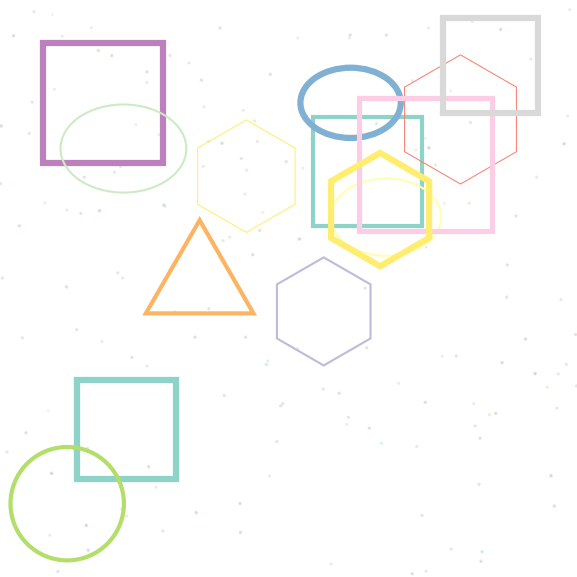[{"shape": "square", "thickness": 2, "radius": 0.47, "center": [0.636, 0.702]}, {"shape": "square", "thickness": 3, "radius": 0.43, "center": [0.219, 0.255]}, {"shape": "oval", "thickness": 1, "radius": 0.48, "center": [0.668, 0.623]}, {"shape": "hexagon", "thickness": 1, "radius": 0.47, "center": [0.561, 0.46]}, {"shape": "hexagon", "thickness": 0.5, "radius": 0.56, "center": [0.797, 0.792]}, {"shape": "oval", "thickness": 3, "radius": 0.43, "center": [0.607, 0.821]}, {"shape": "triangle", "thickness": 2, "radius": 0.54, "center": [0.346, 0.51]}, {"shape": "circle", "thickness": 2, "radius": 0.49, "center": [0.116, 0.127]}, {"shape": "square", "thickness": 2.5, "radius": 0.58, "center": [0.737, 0.714]}, {"shape": "square", "thickness": 3, "radius": 0.41, "center": [0.85, 0.885]}, {"shape": "square", "thickness": 3, "radius": 0.52, "center": [0.178, 0.821]}, {"shape": "oval", "thickness": 1, "radius": 0.54, "center": [0.214, 0.742]}, {"shape": "hexagon", "thickness": 3, "radius": 0.49, "center": [0.658, 0.636]}, {"shape": "hexagon", "thickness": 0.5, "radius": 0.49, "center": [0.427, 0.694]}]